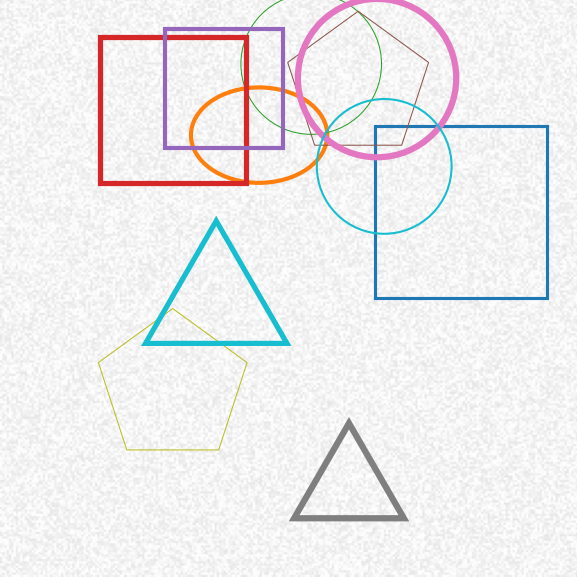[{"shape": "square", "thickness": 1.5, "radius": 0.74, "center": [0.798, 0.633]}, {"shape": "oval", "thickness": 2, "radius": 0.59, "center": [0.449, 0.765]}, {"shape": "circle", "thickness": 0.5, "radius": 0.61, "center": [0.539, 0.888]}, {"shape": "square", "thickness": 2.5, "radius": 0.63, "center": [0.299, 0.808]}, {"shape": "square", "thickness": 2, "radius": 0.51, "center": [0.388, 0.846]}, {"shape": "pentagon", "thickness": 0.5, "radius": 0.64, "center": [0.62, 0.851]}, {"shape": "circle", "thickness": 3, "radius": 0.69, "center": [0.653, 0.864]}, {"shape": "triangle", "thickness": 3, "radius": 0.55, "center": [0.604, 0.157]}, {"shape": "pentagon", "thickness": 0.5, "radius": 0.68, "center": [0.299, 0.329]}, {"shape": "triangle", "thickness": 2.5, "radius": 0.71, "center": [0.374, 0.475]}, {"shape": "circle", "thickness": 1, "radius": 0.58, "center": [0.665, 0.711]}]